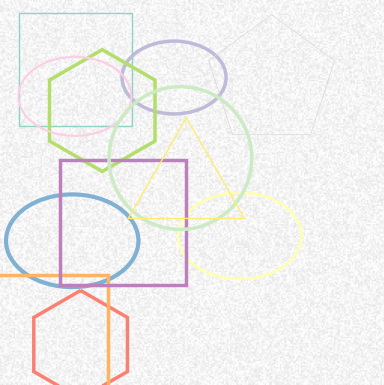[{"shape": "square", "thickness": 1, "radius": 0.73, "center": [0.196, 0.82]}, {"shape": "oval", "thickness": 2, "radius": 0.8, "center": [0.623, 0.387]}, {"shape": "oval", "thickness": 2.5, "radius": 0.68, "center": [0.452, 0.799]}, {"shape": "hexagon", "thickness": 2.5, "radius": 0.7, "center": [0.209, 0.105]}, {"shape": "oval", "thickness": 3, "radius": 0.86, "center": [0.188, 0.375]}, {"shape": "square", "thickness": 2.5, "radius": 0.85, "center": [0.111, 0.117]}, {"shape": "hexagon", "thickness": 2.5, "radius": 0.79, "center": [0.266, 0.713]}, {"shape": "oval", "thickness": 1.5, "radius": 0.73, "center": [0.195, 0.75]}, {"shape": "pentagon", "thickness": 0.5, "radius": 0.86, "center": [0.705, 0.789]}, {"shape": "square", "thickness": 2.5, "radius": 0.82, "center": [0.319, 0.422]}, {"shape": "circle", "thickness": 2.5, "radius": 0.93, "center": [0.469, 0.589]}, {"shape": "triangle", "thickness": 1, "radius": 0.87, "center": [0.484, 0.52]}]